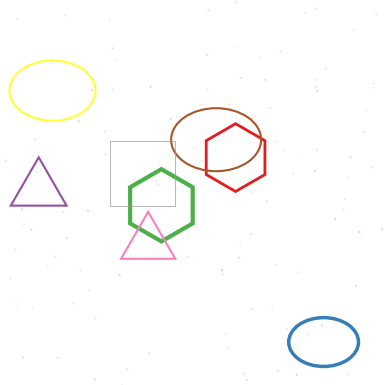[{"shape": "hexagon", "thickness": 2, "radius": 0.44, "center": [0.612, 0.591]}, {"shape": "oval", "thickness": 2.5, "radius": 0.45, "center": [0.841, 0.112]}, {"shape": "hexagon", "thickness": 3, "radius": 0.47, "center": [0.419, 0.467]}, {"shape": "triangle", "thickness": 1.5, "radius": 0.42, "center": [0.101, 0.508]}, {"shape": "oval", "thickness": 1.5, "radius": 0.56, "center": [0.136, 0.765]}, {"shape": "oval", "thickness": 1.5, "radius": 0.58, "center": [0.561, 0.637]}, {"shape": "triangle", "thickness": 1.5, "radius": 0.41, "center": [0.385, 0.369]}, {"shape": "square", "thickness": 0.5, "radius": 0.42, "center": [0.37, 0.55]}]